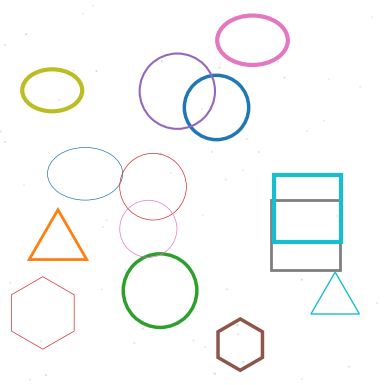[{"shape": "circle", "thickness": 2.5, "radius": 0.42, "center": [0.562, 0.721]}, {"shape": "oval", "thickness": 0.5, "radius": 0.49, "center": [0.221, 0.549]}, {"shape": "triangle", "thickness": 2, "radius": 0.43, "center": [0.151, 0.369]}, {"shape": "circle", "thickness": 2.5, "radius": 0.48, "center": [0.416, 0.245]}, {"shape": "hexagon", "thickness": 0.5, "radius": 0.47, "center": [0.111, 0.187]}, {"shape": "circle", "thickness": 0.5, "radius": 0.43, "center": [0.398, 0.515]}, {"shape": "circle", "thickness": 1.5, "radius": 0.49, "center": [0.461, 0.763]}, {"shape": "hexagon", "thickness": 2.5, "radius": 0.33, "center": [0.624, 0.105]}, {"shape": "oval", "thickness": 3, "radius": 0.46, "center": [0.656, 0.895]}, {"shape": "circle", "thickness": 0.5, "radius": 0.37, "center": [0.385, 0.406]}, {"shape": "square", "thickness": 2, "radius": 0.45, "center": [0.794, 0.39]}, {"shape": "oval", "thickness": 3, "radius": 0.39, "center": [0.136, 0.765]}, {"shape": "square", "thickness": 3, "radius": 0.44, "center": [0.798, 0.458]}, {"shape": "triangle", "thickness": 1, "radius": 0.36, "center": [0.871, 0.221]}]